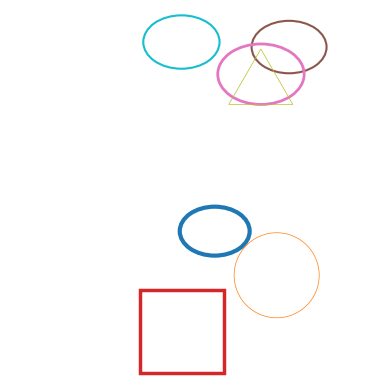[{"shape": "oval", "thickness": 3, "radius": 0.45, "center": [0.558, 0.4]}, {"shape": "circle", "thickness": 0.5, "radius": 0.55, "center": [0.719, 0.285]}, {"shape": "square", "thickness": 2.5, "radius": 0.54, "center": [0.473, 0.138]}, {"shape": "oval", "thickness": 1.5, "radius": 0.49, "center": [0.751, 0.878]}, {"shape": "oval", "thickness": 2, "radius": 0.56, "center": [0.678, 0.807]}, {"shape": "triangle", "thickness": 0.5, "radius": 0.48, "center": [0.677, 0.777]}, {"shape": "oval", "thickness": 1.5, "radius": 0.5, "center": [0.471, 0.891]}]